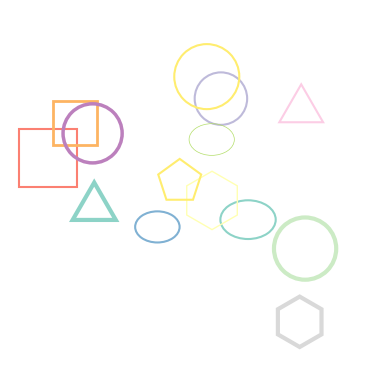[{"shape": "triangle", "thickness": 3, "radius": 0.32, "center": [0.245, 0.461]}, {"shape": "oval", "thickness": 1.5, "radius": 0.36, "center": [0.644, 0.429]}, {"shape": "hexagon", "thickness": 1, "radius": 0.38, "center": [0.551, 0.479]}, {"shape": "circle", "thickness": 1.5, "radius": 0.34, "center": [0.574, 0.744]}, {"shape": "square", "thickness": 1.5, "radius": 0.37, "center": [0.125, 0.589]}, {"shape": "oval", "thickness": 1.5, "radius": 0.29, "center": [0.409, 0.411]}, {"shape": "square", "thickness": 2, "radius": 0.29, "center": [0.195, 0.68]}, {"shape": "oval", "thickness": 0.5, "radius": 0.29, "center": [0.55, 0.638]}, {"shape": "triangle", "thickness": 1.5, "radius": 0.33, "center": [0.782, 0.715]}, {"shape": "hexagon", "thickness": 3, "radius": 0.33, "center": [0.778, 0.164]}, {"shape": "circle", "thickness": 2.5, "radius": 0.38, "center": [0.241, 0.654]}, {"shape": "circle", "thickness": 3, "radius": 0.4, "center": [0.792, 0.354]}, {"shape": "circle", "thickness": 1.5, "radius": 0.42, "center": [0.537, 0.801]}, {"shape": "pentagon", "thickness": 1.5, "radius": 0.29, "center": [0.467, 0.529]}]